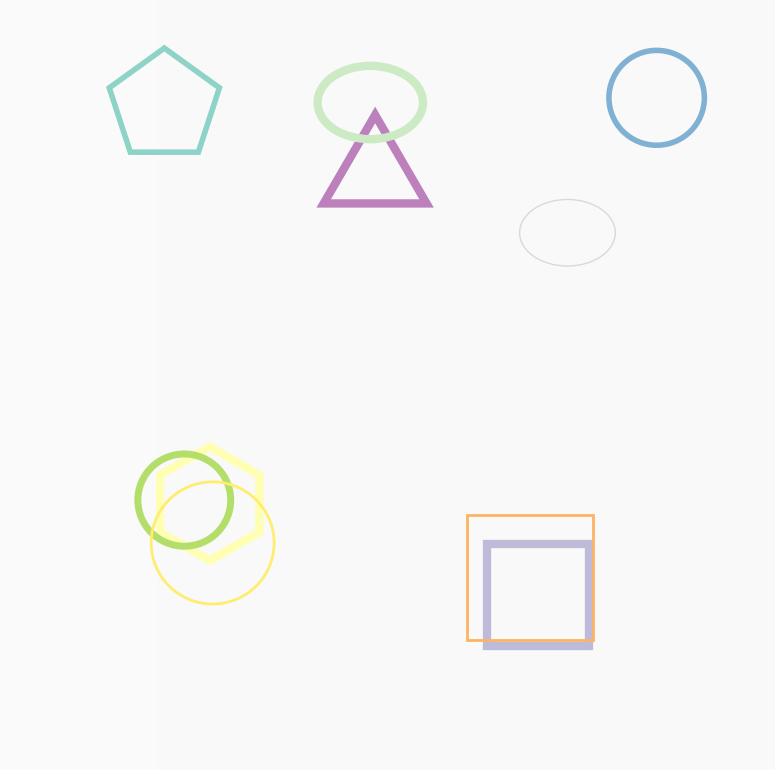[{"shape": "pentagon", "thickness": 2, "radius": 0.37, "center": [0.212, 0.863]}, {"shape": "hexagon", "thickness": 3, "radius": 0.37, "center": [0.271, 0.346]}, {"shape": "square", "thickness": 3, "radius": 0.33, "center": [0.695, 0.227]}, {"shape": "circle", "thickness": 2, "radius": 0.31, "center": [0.847, 0.873]}, {"shape": "square", "thickness": 1, "radius": 0.41, "center": [0.684, 0.25]}, {"shape": "circle", "thickness": 2.5, "radius": 0.3, "center": [0.238, 0.351]}, {"shape": "oval", "thickness": 0.5, "radius": 0.31, "center": [0.732, 0.698]}, {"shape": "triangle", "thickness": 3, "radius": 0.38, "center": [0.484, 0.774]}, {"shape": "oval", "thickness": 3, "radius": 0.34, "center": [0.478, 0.867]}, {"shape": "circle", "thickness": 1, "radius": 0.4, "center": [0.274, 0.295]}]